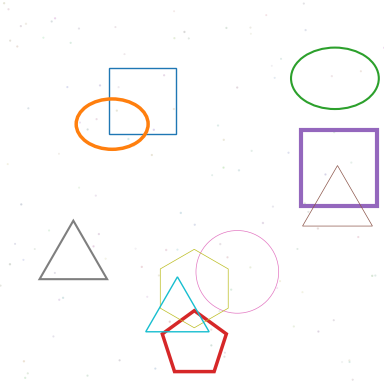[{"shape": "square", "thickness": 1, "radius": 0.43, "center": [0.37, 0.738]}, {"shape": "oval", "thickness": 2.5, "radius": 0.47, "center": [0.291, 0.678]}, {"shape": "oval", "thickness": 1.5, "radius": 0.57, "center": [0.87, 0.797]}, {"shape": "pentagon", "thickness": 2.5, "radius": 0.44, "center": [0.505, 0.106]}, {"shape": "square", "thickness": 3, "radius": 0.49, "center": [0.88, 0.564]}, {"shape": "triangle", "thickness": 0.5, "radius": 0.52, "center": [0.877, 0.465]}, {"shape": "circle", "thickness": 0.5, "radius": 0.54, "center": [0.616, 0.294]}, {"shape": "triangle", "thickness": 1.5, "radius": 0.51, "center": [0.19, 0.326]}, {"shape": "hexagon", "thickness": 0.5, "radius": 0.51, "center": [0.505, 0.25]}, {"shape": "triangle", "thickness": 1, "radius": 0.48, "center": [0.461, 0.186]}]